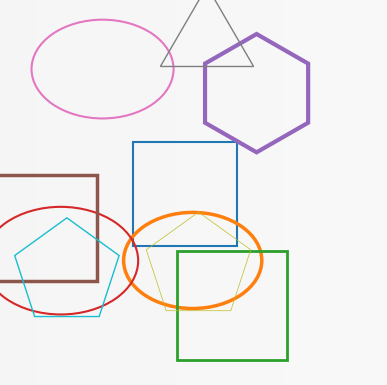[{"shape": "square", "thickness": 1.5, "radius": 0.67, "center": [0.477, 0.495]}, {"shape": "oval", "thickness": 2.5, "radius": 0.89, "center": [0.497, 0.323]}, {"shape": "square", "thickness": 2, "radius": 0.71, "center": [0.599, 0.206]}, {"shape": "oval", "thickness": 1.5, "radius": 1.0, "center": [0.157, 0.323]}, {"shape": "hexagon", "thickness": 3, "radius": 0.77, "center": [0.662, 0.758]}, {"shape": "square", "thickness": 2.5, "radius": 0.69, "center": [0.113, 0.408]}, {"shape": "oval", "thickness": 1.5, "radius": 0.92, "center": [0.265, 0.821]}, {"shape": "triangle", "thickness": 1, "radius": 0.69, "center": [0.534, 0.897]}, {"shape": "pentagon", "thickness": 0.5, "radius": 0.71, "center": [0.512, 0.308]}, {"shape": "pentagon", "thickness": 1, "radius": 0.71, "center": [0.173, 0.292]}]